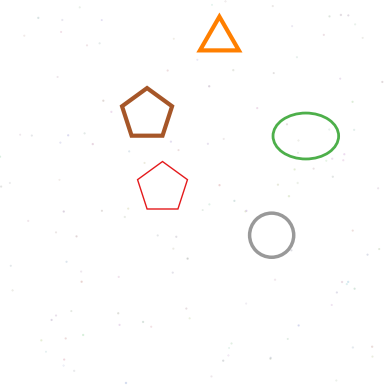[{"shape": "pentagon", "thickness": 1, "radius": 0.34, "center": [0.422, 0.512]}, {"shape": "oval", "thickness": 2, "radius": 0.43, "center": [0.794, 0.647]}, {"shape": "triangle", "thickness": 3, "radius": 0.29, "center": [0.57, 0.898]}, {"shape": "pentagon", "thickness": 3, "radius": 0.34, "center": [0.382, 0.703]}, {"shape": "circle", "thickness": 2.5, "radius": 0.29, "center": [0.706, 0.389]}]